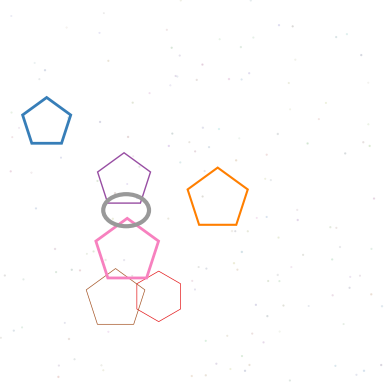[{"shape": "hexagon", "thickness": 0.5, "radius": 0.33, "center": [0.412, 0.23]}, {"shape": "pentagon", "thickness": 2, "radius": 0.33, "center": [0.121, 0.681]}, {"shape": "pentagon", "thickness": 1, "radius": 0.36, "center": [0.322, 0.531]}, {"shape": "pentagon", "thickness": 1.5, "radius": 0.41, "center": [0.565, 0.483]}, {"shape": "pentagon", "thickness": 0.5, "radius": 0.4, "center": [0.3, 0.222]}, {"shape": "pentagon", "thickness": 2, "radius": 0.43, "center": [0.33, 0.347]}, {"shape": "oval", "thickness": 3, "radius": 0.3, "center": [0.328, 0.454]}]